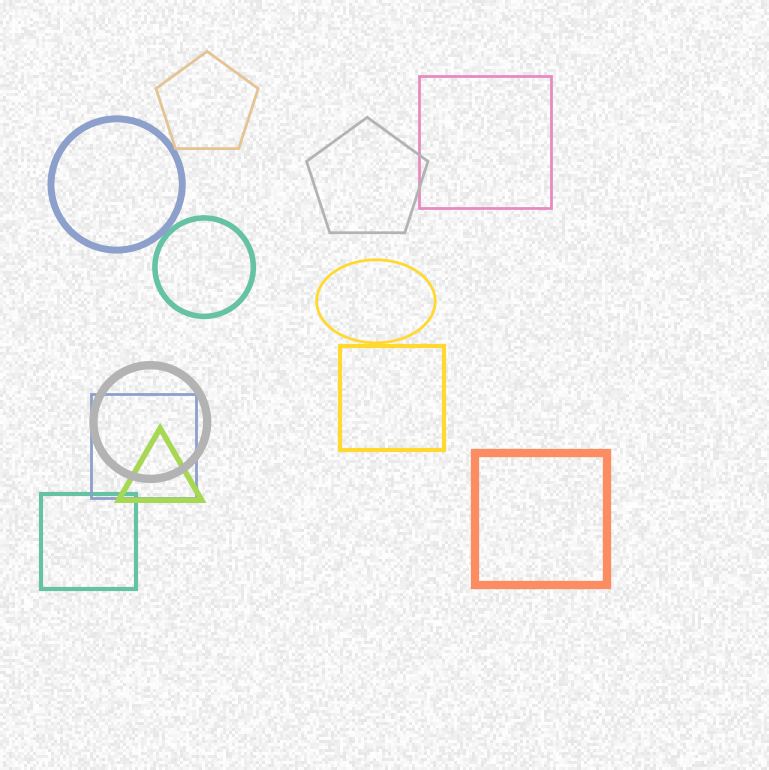[{"shape": "square", "thickness": 1.5, "radius": 0.31, "center": [0.115, 0.297]}, {"shape": "circle", "thickness": 2, "radius": 0.32, "center": [0.265, 0.653]}, {"shape": "square", "thickness": 3, "radius": 0.43, "center": [0.702, 0.326]}, {"shape": "square", "thickness": 1, "radius": 0.34, "center": [0.186, 0.421]}, {"shape": "circle", "thickness": 2.5, "radius": 0.43, "center": [0.151, 0.76]}, {"shape": "square", "thickness": 1, "radius": 0.43, "center": [0.63, 0.815]}, {"shape": "triangle", "thickness": 2, "radius": 0.31, "center": [0.208, 0.382]}, {"shape": "square", "thickness": 1.5, "radius": 0.34, "center": [0.509, 0.483]}, {"shape": "oval", "thickness": 1, "radius": 0.39, "center": [0.488, 0.609]}, {"shape": "pentagon", "thickness": 1, "radius": 0.35, "center": [0.269, 0.863]}, {"shape": "circle", "thickness": 3, "radius": 0.37, "center": [0.195, 0.452]}, {"shape": "pentagon", "thickness": 1, "radius": 0.41, "center": [0.477, 0.765]}]